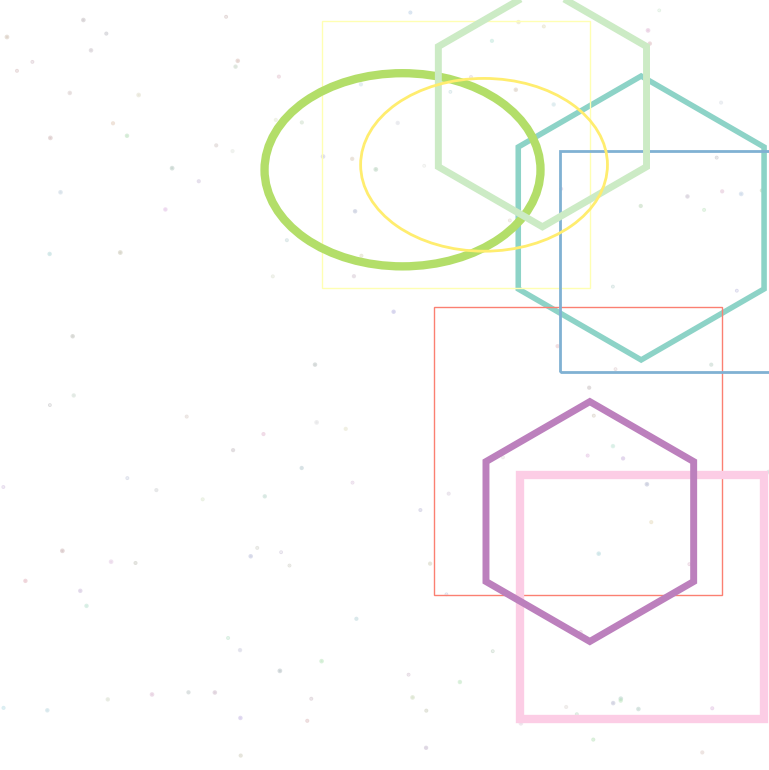[{"shape": "hexagon", "thickness": 2, "radius": 0.92, "center": [0.833, 0.717]}, {"shape": "square", "thickness": 0.5, "radius": 0.87, "center": [0.592, 0.799]}, {"shape": "square", "thickness": 0.5, "radius": 0.93, "center": [0.751, 0.414]}, {"shape": "square", "thickness": 1, "radius": 0.72, "center": [0.871, 0.66]}, {"shape": "oval", "thickness": 3, "radius": 0.9, "center": [0.523, 0.78]}, {"shape": "square", "thickness": 3, "radius": 0.79, "center": [0.834, 0.225]}, {"shape": "hexagon", "thickness": 2.5, "radius": 0.78, "center": [0.766, 0.323]}, {"shape": "hexagon", "thickness": 2.5, "radius": 0.78, "center": [0.704, 0.862]}, {"shape": "oval", "thickness": 1, "radius": 0.8, "center": [0.629, 0.786]}]